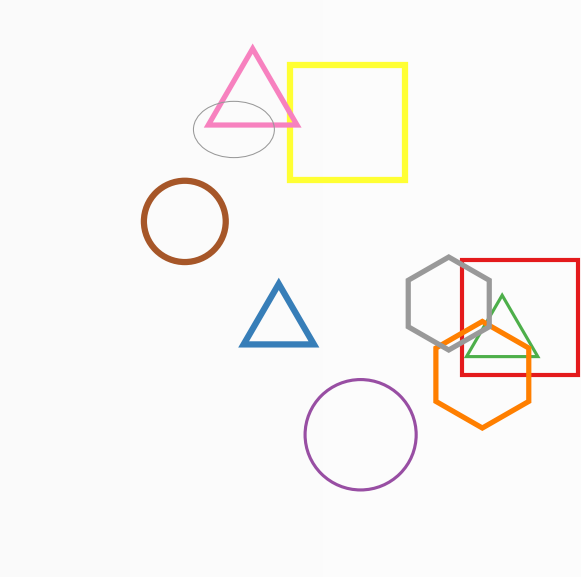[{"shape": "square", "thickness": 2, "radius": 0.5, "center": [0.894, 0.45]}, {"shape": "triangle", "thickness": 3, "radius": 0.35, "center": [0.48, 0.438]}, {"shape": "triangle", "thickness": 1.5, "radius": 0.35, "center": [0.864, 0.417]}, {"shape": "circle", "thickness": 1.5, "radius": 0.48, "center": [0.62, 0.246]}, {"shape": "hexagon", "thickness": 2.5, "radius": 0.46, "center": [0.83, 0.35]}, {"shape": "square", "thickness": 3, "radius": 0.5, "center": [0.597, 0.787]}, {"shape": "circle", "thickness": 3, "radius": 0.35, "center": [0.318, 0.616]}, {"shape": "triangle", "thickness": 2.5, "radius": 0.44, "center": [0.435, 0.827]}, {"shape": "hexagon", "thickness": 2.5, "radius": 0.4, "center": [0.772, 0.474]}, {"shape": "oval", "thickness": 0.5, "radius": 0.35, "center": [0.402, 0.775]}]